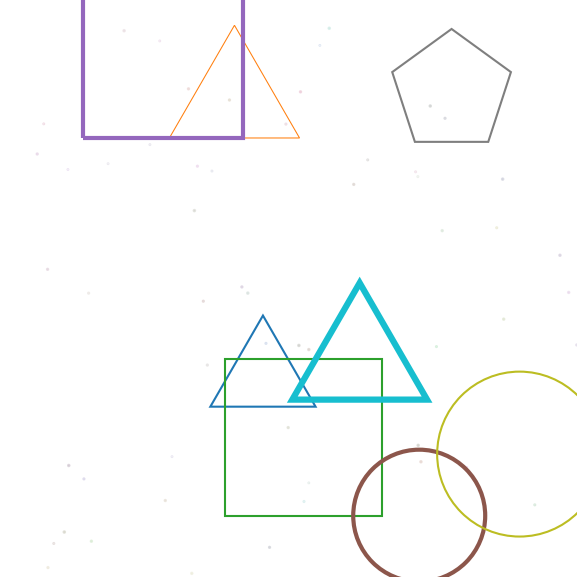[{"shape": "triangle", "thickness": 1, "radius": 0.53, "center": [0.455, 0.348]}, {"shape": "triangle", "thickness": 0.5, "radius": 0.65, "center": [0.406, 0.825]}, {"shape": "square", "thickness": 1, "radius": 0.68, "center": [0.525, 0.241]}, {"shape": "square", "thickness": 2, "radius": 0.69, "center": [0.282, 0.898]}, {"shape": "circle", "thickness": 2, "radius": 0.57, "center": [0.726, 0.106]}, {"shape": "pentagon", "thickness": 1, "radius": 0.54, "center": [0.782, 0.841]}, {"shape": "circle", "thickness": 1, "radius": 0.71, "center": [0.9, 0.213]}, {"shape": "triangle", "thickness": 3, "radius": 0.67, "center": [0.623, 0.375]}]